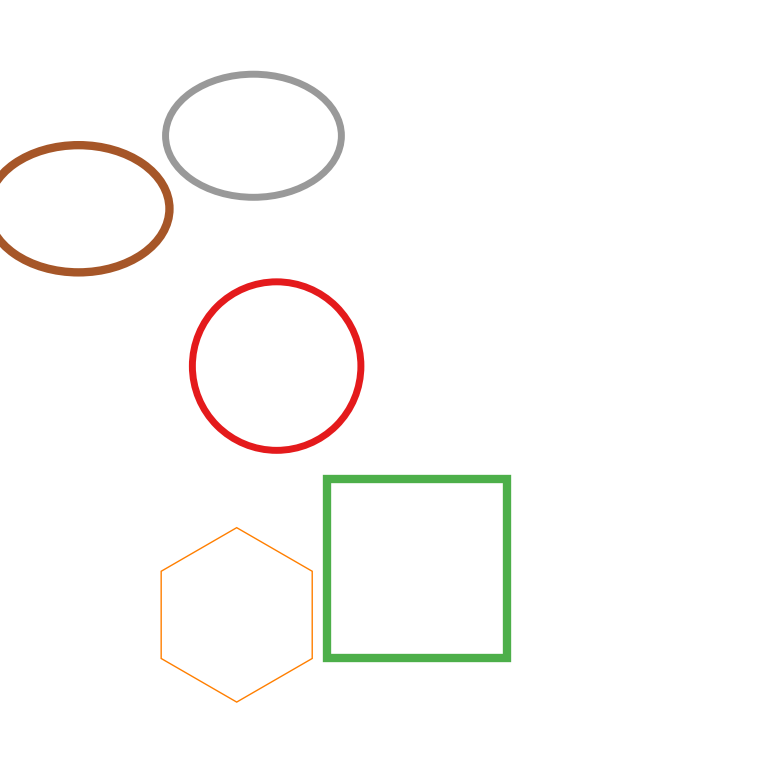[{"shape": "circle", "thickness": 2.5, "radius": 0.55, "center": [0.359, 0.525]}, {"shape": "square", "thickness": 3, "radius": 0.58, "center": [0.541, 0.262]}, {"shape": "hexagon", "thickness": 0.5, "radius": 0.57, "center": [0.307, 0.201]}, {"shape": "oval", "thickness": 3, "radius": 0.59, "center": [0.102, 0.729]}, {"shape": "oval", "thickness": 2.5, "radius": 0.57, "center": [0.329, 0.824]}]